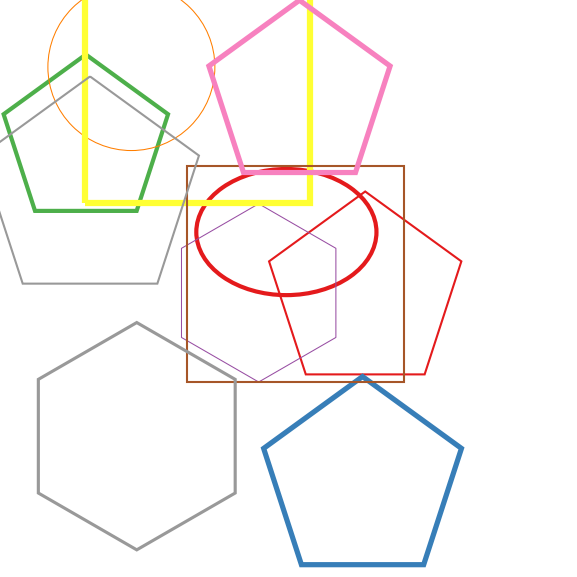[{"shape": "oval", "thickness": 2, "radius": 0.78, "center": [0.496, 0.597]}, {"shape": "pentagon", "thickness": 1, "radius": 0.88, "center": [0.632, 0.492]}, {"shape": "pentagon", "thickness": 2.5, "radius": 0.9, "center": [0.628, 0.167]}, {"shape": "pentagon", "thickness": 2, "radius": 0.75, "center": [0.149, 0.755]}, {"shape": "hexagon", "thickness": 0.5, "radius": 0.77, "center": [0.448, 0.492]}, {"shape": "circle", "thickness": 0.5, "radius": 0.72, "center": [0.227, 0.883]}, {"shape": "square", "thickness": 3, "radius": 0.98, "center": [0.342, 0.843]}, {"shape": "square", "thickness": 1, "radius": 0.94, "center": [0.512, 0.525]}, {"shape": "pentagon", "thickness": 2.5, "radius": 0.82, "center": [0.519, 0.834]}, {"shape": "hexagon", "thickness": 1.5, "radius": 0.98, "center": [0.237, 0.244]}, {"shape": "pentagon", "thickness": 1, "radius": 0.99, "center": [0.156, 0.668]}]